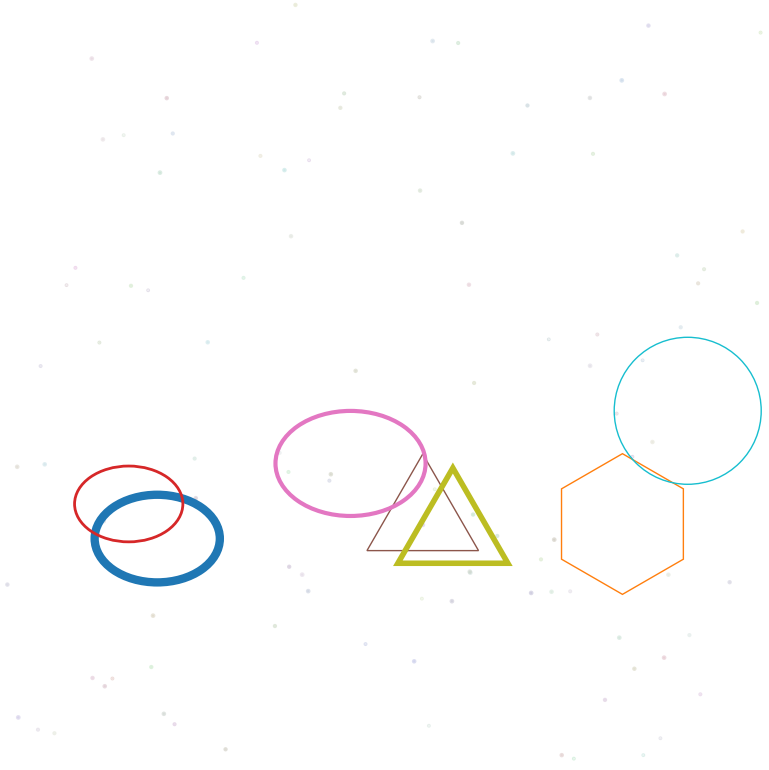[{"shape": "oval", "thickness": 3, "radius": 0.41, "center": [0.204, 0.301]}, {"shape": "hexagon", "thickness": 0.5, "radius": 0.46, "center": [0.808, 0.319]}, {"shape": "oval", "thickness": 1, "radius": 0.35, "center": [0.167, 0.346]}, {"shape": "triangle", "thickness": 0.5, "radius": 0.42, "center": [0.549, 0.327]}, {"shape": "oval", "thickness": 1.5, "radius": 0.49, "center": [0.455, 0.398]}, {"shape": "triangle", "thickness": 2, "radius": 0.41, "center": [0.588, 0.31]}, {"shape": "circle", "thickness": 0.5, "radius": 0.48, "center": [0.893, 0.467]}]